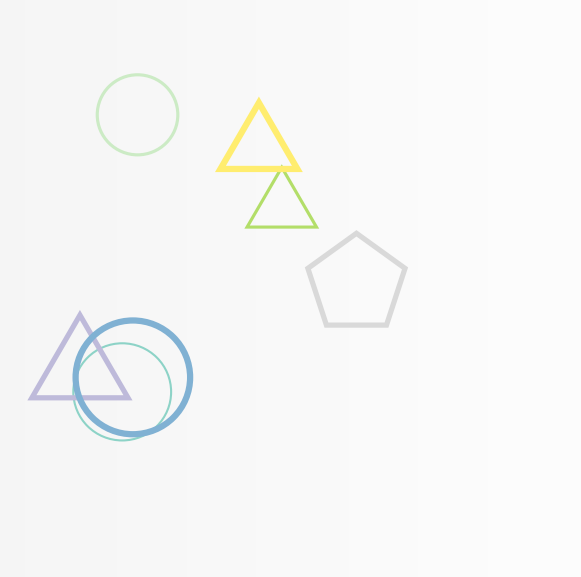[{"shape": "circle", "thickness": 1, "radius": 0.42, "center": [0.21, 0.321]}, {"shape": "triangle", "thickness": 2.5, "radius": 0.48, "center": [0.138, 0.358]}, {"shape": "circle", "thickness": 3, "radius": 0.49, "center": [0.229, 0.346]}, {"shape": "triangle", "thickness": 1.5, "radius": 0.34, "center": [0.485, 0.64]}, {"shape": "pentagon", "thickness": 2.5, "radius": 0.44, "center": [0.613, 0.507]}, {"shape": "circle", "thickness": 1.5, "radius": 0.35, "center": [0.237, 0.8]}, {"shape": "triangle", "thickness": 3, "radius": 0.38, "center": [0.445, 0.745]}]